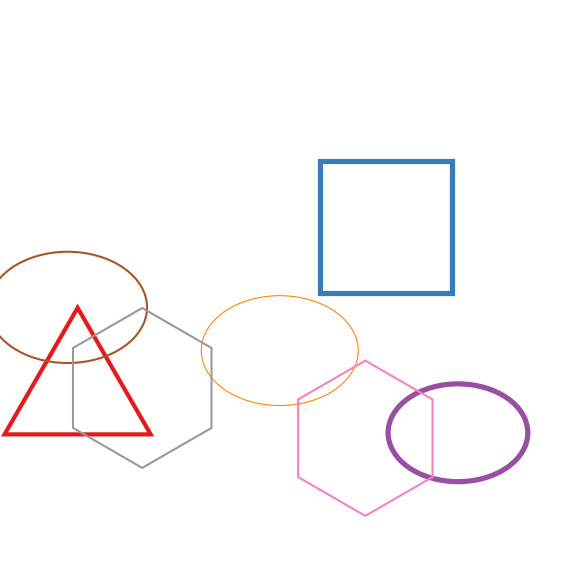[{"shape": "triangle", "thickness": 2, "radius": 0.73, "center": [0.134, 0.32]}, {"shape": "square", "thickness": 2.5, "radius": 0.57, "center": [0.668, 0.606]}, {"shape": "oval", "thickness": 2.5, "radius": 0.6, "center": [0.793, 0.25]}, {"shape": "oval", "thickness": 0.5, "radius": 0.68, "center": [0.484, 0.392]}, {"shape": "oval", "thickness": 1, "radius": 0.69, "center": [0.117, 0.467]}, {"shape": "hexagon", "thickness": 1, "radius": 0.67, "center": [0.633, 0.24]}, {"shape": "hexagon", "thickness": 1, "radius": 0.69, "center": [0.246, 0.327]}]